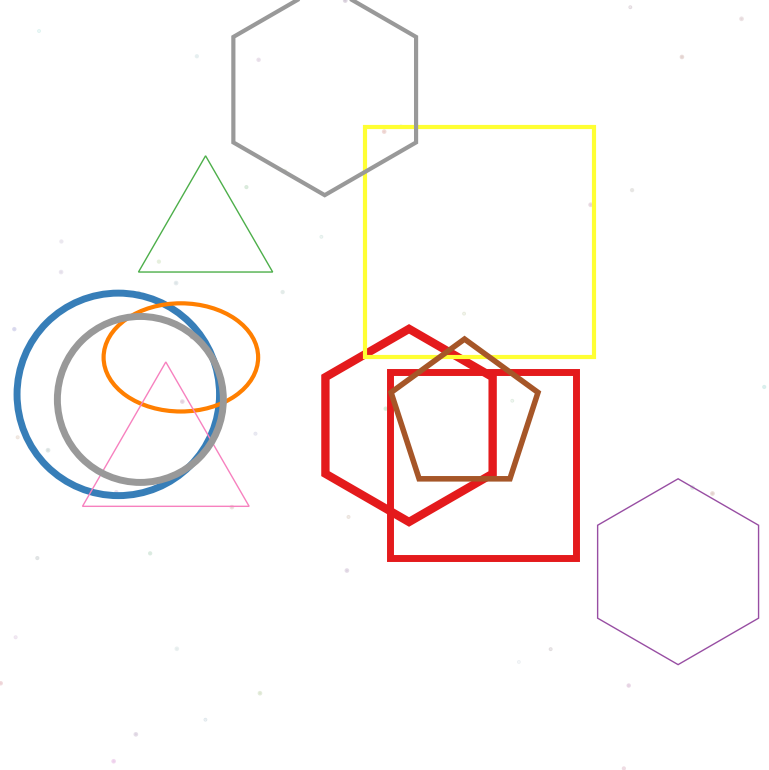[{"shape": "square", "thickness": 2.5, "radius": 0.61, "center": [0.627, 0.396]}, {"shape": "hexagon", "thickness": 3, "radius": 0.63, "center": [0.531, 0.447]}, {"shape": "circle", "thickness": 2.5, "radius": 0.66, "center": [0.154, 0.488]}, {"shape": "triangle", "thickness": 0.5, "radius": 0.5, "center": [0.267, 0.697]}, {"shape": "hexagon", "thickness": 0.5, "radius": 0.6, "center": [0.881, 0.258]}, {"shape": "oval", "thickness": 1.5, "radius": 0.5, "center": [0.235, 0.536]}, {"shape": "square", "thickness": 1.5, "radius": 0.75, "center": [0.623, 0.686]}, {"shape": "pentagon", "thickness": 2, "radius": 0.5, "center": [0.603, 0.459]}, {"shape": "triangle", "thickness": 0.5, "radius": 0.62, "center": [0.215, 0.405]}, {"shape": "circle", "thickness": 2.5, "radius": 0.54, "center": [0.182, 0.481]}, {"shape": "hexagon", "thickness": 1.5, "radius": 0.68, "center": [0.422, 0.884]}]